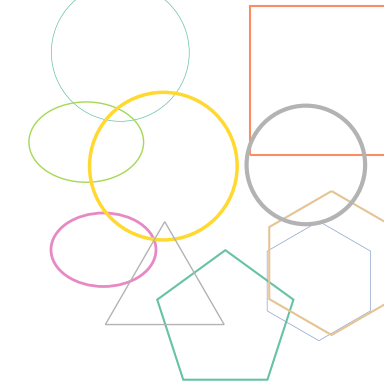[{"shape": "pentagon", "thickness": 1.5, "radius": 0.93, "center": [0.585, 0.164]}, {"shape": "circle", "thickness": 0.5, "radius": 0.9, "center": [0.312, 0.864]}, {"shape": "square", "thickness": 1.5, "radius": 0.97, "center": [0.842, 0.79]}, {"shape": "hexagon", "thickness": 0.5, "radius": 0.78, "center": [0.828, 0.27]}, {"shape": "oval", "thickness": 2, "radius": 0.68, "center": [0.269, 0.351]}, {"shape": "oval", "thickness": 1, "radius": 0.74, "center": [0.224, 0.631]}, {"shape": "circle", "thickness": 2.5, "radius": 0.96, "center": [0.424, 0.568]}, {"shape": "hexagon", "thickness": 1.5, "radius": 0.93, "center": [0.861, 0.317]}, {"shape": "triangle", "thickness": 1, "radius": 0.89, "center": [0.428, 0.246]}, {"shape": "circle", "thickness": 3, "radius": 0.77, "center": [0.794, 0.572]}]